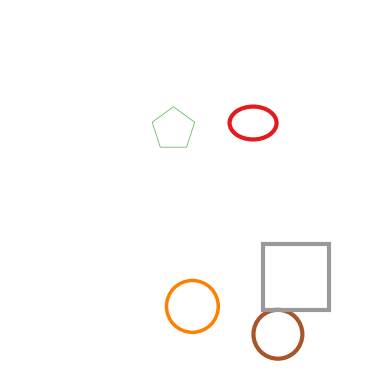[{"shape": "oval", "thickness": 3, "radius": 0.31, "center": [0.657, 0.68]}, {"shape": "pentagon", "thickness": 0.5, "radius": 0.29, "center": [0.45, 0.665]}, {"shape": "circle", "thickness": 2.5, "radius": 0.34, "center": [0.5, 0.204]}, {"shape": "circle", "thickness": 3, "radius": 0.32, "center": [0.722, 0.132]}, {"shape": "square", "thickness": 3, "radius": 0.43, "center": [0.768, 0.281]}]